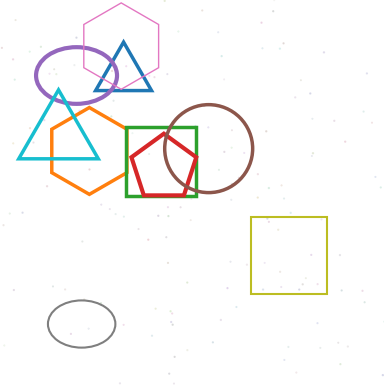[{"shape": "triangle", "thickness": 2.5, "radius": 0.42, "center": [0.321, 0.807]}, {"shape": "hexagon", "thickness": 2.5, "radius": 0.56, "center": [0.232, 0.608]}, {"shape": "square", "thickness": 2.5, "radius": 0.45, "center": [0.419, 0.581]}, {"shape": "pentagon", "thickness": 3, "radius": 0.44, "center": [0.426, 0.564]}, {"shape": "oval", "thickness": 3, "radius": 0.53, "center": [0.199, 0.804]}, {"shape": "circle", "thickness": 2.5, "radius": 0.57, "center": [0.542, 0.614]}, {"shape": "hexagon", "thickness": 1, "radius": 0.56, "center": [0.315, 0.88]}, {"shape": "oval", "thickness": 1.5, "radius": 0.44, "center": [0.212, 0.158]}, {"shape": "square", "thickness": 1.5, "radius": 0.5, "center": [0.751, 0.337]}, {"shape": "triangle", "thickness": 2.5, "radius": 0.6, "center": [0.152, 0.647]}]